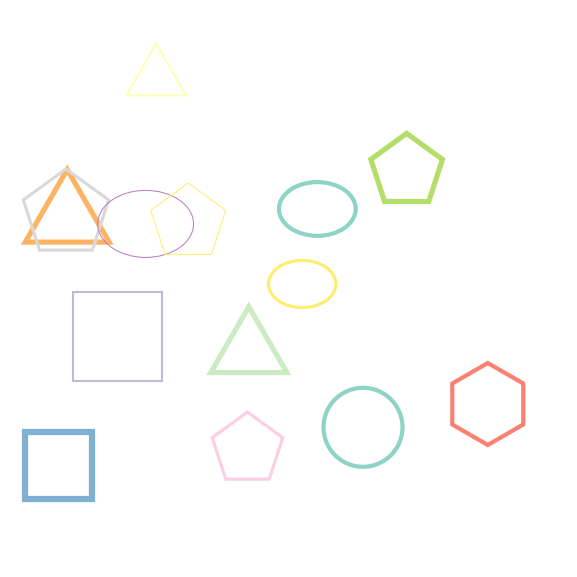[{"shape": "oval", "thickness": 2, "radius": 0.33, "center": [0.549, 0.637]}, {"shape": "circle", "thickness": 2, "radius": 0.34, "center": [0.629, 0.259]}, {"shape": "triangle", "thickness": 1, "radius": 0.3, "center": [0.27, 0.864]}, {"shape": "square", "thickness": 1, "radius": 0.39, "center": [0.203, 0.417]}, {"shape": "hexagon", "thickness": 2, "radius": 0.35, "center": [0.845, 0.3]}, {"shape": "square", "thickness": 3, "radius": 0.29, "center": [0.102, 0.193]}, {"shape": "triangle", "thickness": 2.5, "radius": 0.42, "center": [0.116, 0.622]}, {"shape": "pentagon", "thickness": 2.5, "radius": 0.33, "center": [0.704, 0.703]}, {"shape": "pentagon", "thickness": 1.5, "radius": 0.32, "center": [0.428, 0.221]}, {"shape": "pentagon", "thickness": 1.5, "radius": 0.39, "center": [0.114, 0.629]}, {"shape": "oval", "thickness": 0.5, "radius": 0.41, "center": [0.252, 0.611]}, {"shape": "triangle", "thickness": 2.5, "radius": 0.38, "center": [0.431, 0.392]}, {"shape": "pentagon", "thickness": 0.5, "radius": 0.34, "center": [0.326, 0.614]}, {"shape": "oval", "thickness": 1.5, "radius": 0.29, "center": [0.523, 0.507]}]